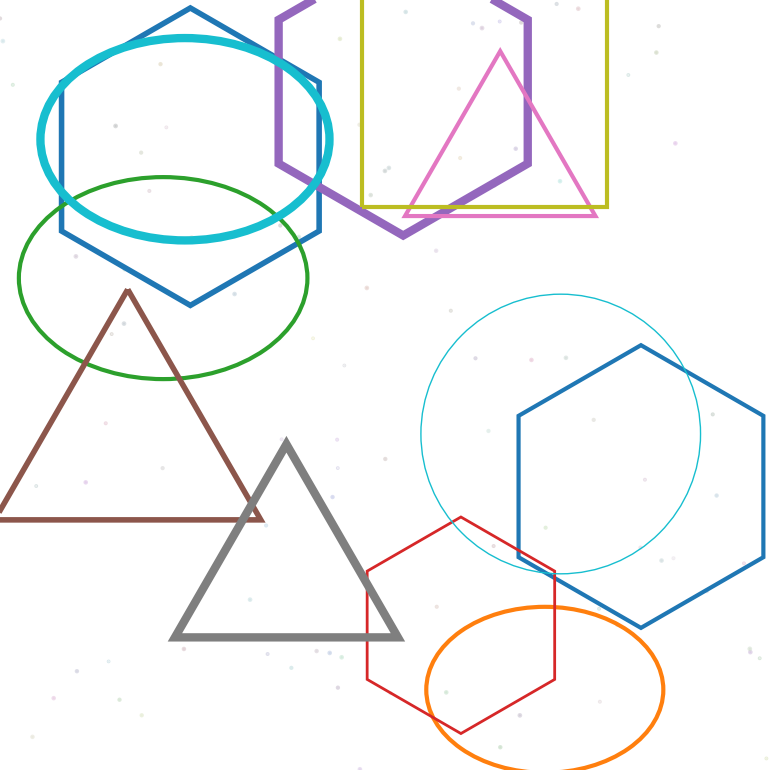[{"shape": "hexagon", "thickness": 1.5, "radius": 0.92, "center": [0.832, 0.368]}, {"shape": "hexagon", "thickness": 2, "radius": 0.97, "center": [0.247, 0.797]}, {"shape": "oval", "thickness": 1.5, "radius": 0.77, "center": [0.708, 0.104]}, {"shape": "oval", "thickness": 1.5, "radius": 0.94, "center": [0.212, 0.639]}, {"shape": "hexagon", "thickness": 1, "radius": 0.7, "center": [0.599, 0.188]}, {"shape": "hexagon", "thickness": 3, "radius": 0.93, "center": [0.524, 0.881]}, {"shape": "triangle", "thickness": 2, "radius": 1.0, "center": [0.166, 0.425]}, {"shape": "triangle", "thickness": 1.5, "radius": 0.71, "center": [0.65, 0.791]}, {"shape": "triangle", "thickness": 3, "radius": 0.84, "center": [0.372, 0.256]}, {"shape": "square", "thickness": 1.5, "radius": 0.8, "center": [0.629, 0.89]}, {"shape": "oval", "thickness": 3, "radius": 0.94, "center": [0.24, 0.819]}, {"shape": "circle", "thickness": 0.5, "radius": 0.91, "center": [0.728, 0.436]}]